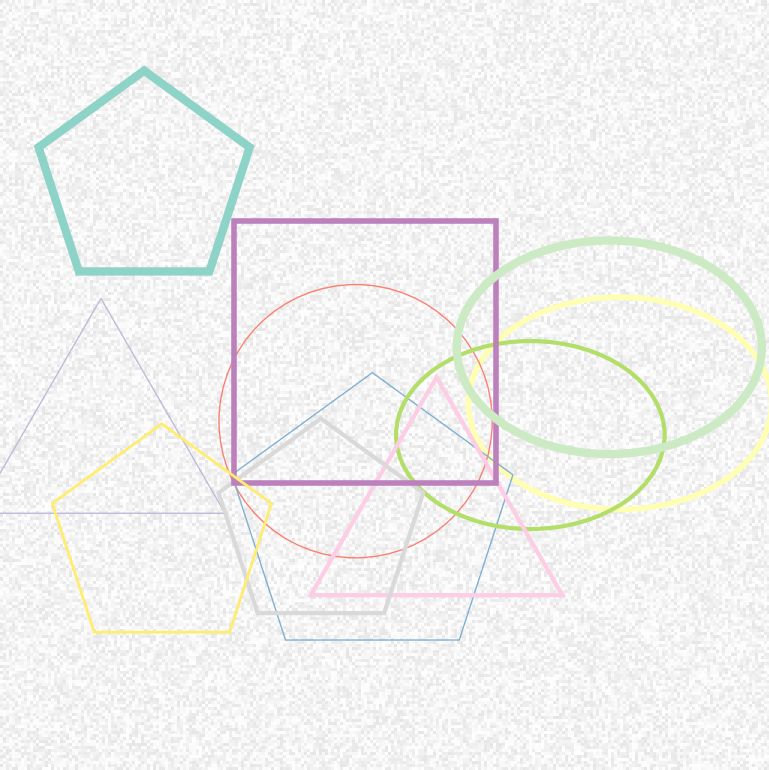[{"shape": "pentagon", "thickness": 3, "radius": 0.72, "center": [0.187, 0.764]}, {"shape": "oval", "thickness": 2, "radius": 0.98, "center": [0.805, 0.476]}, {"shape": "triangle", "thickness": 0.5, "radius": 0.93, "center": [0.131, 0.426]}, {"shape": "circle", "thickness": 0.5, "radius": 0.89, "center": [0.462, 0.453]}, {"shape": "pentagon", "thickness": 0.5, "radius": 0.96, "center": [0.484, 0.324]}, {"shape": "oval", "thickness": 1.5, "radius": 0.87, "center": [0.689, 0.435]}, {"shape": "triangle", "thickness": 1.5, "radius": 0.94, "center": [0.567, 0.321]}, {"shape": "pentagon", "thickness": 1.5, "radius": 0.7, "center": [0.417, 0.317]}, {"shape": "square", "thickness": 2, "radius": 0.85, "center": [0.474, 0.543]}, {"shape": "oval", "thickness": 3, "radius": 0.99, "center": [0.791, 0.549]}, {"shape": "pentagon", "thickness": 1, "radius": 0.75, "center": [0.21, 0.3]}]